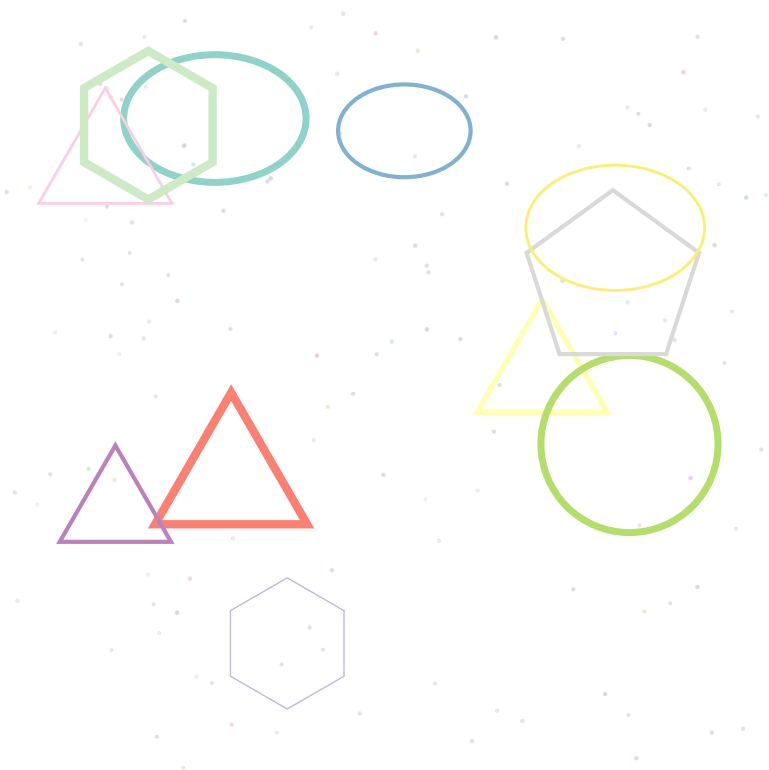[{"shape": "oval", "thickness": 2.5, "radius": 0.59, "center": [0.279, 0.846]}, {"shape": "triangle", "thickness": 2, "radius": 0.49, "center": [0.704, 0.513]}, {"shape": "hexagon", "thickness": 0.5, "radius": 0.43, "center": [0.373, 0.164]}, {"shape": "triangle", "thickness": 3, "radius": 0.57, "center": [0.3, 0.376]}, {"shape": "oval", "thickness": 1.5, "radius": 0.43, "center": [0.525, 0.83]}, {"shape": "circle", "thickness": 2.5, "radius": 0.58, "center": [0.817, 0.423]}, {"shape": "triangle", "thickness": 1, "radius": 0.5, "center": [0.137, 0.786]}, {"shape": "pentagon", "thickness": 1.5, "radius": 0.59, "center": [0.796, 0.635]}, {"shape": "triangle", "thickness": 1.5, "radius": 0.42, "center": [0.15, 0.338]}, {"shape": "hexagon", "thickness": 3, "radius": 0.48, "center": [0.193, 0.837]}, {"shape": "oval", "thickness": 1, "radius": 0.58, "center": [0.799, 0.704]}]